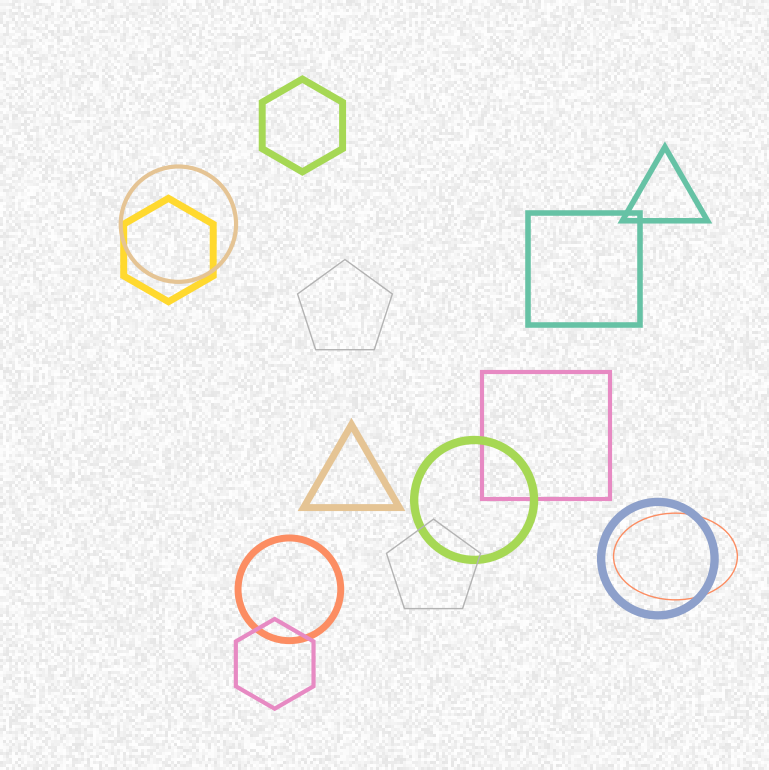[{"shape": "square", "thickness": 2, "radius": 0.36, "center": [0.758, 0.651]}, {"shape": "triangle", "thickness": 2, "radius": 0.32, "center": [0.864, 0.745]}, {"shape": "circle", "thickness": 2.5, "radius": 0.33, "center": [0.376, 0.235]}, {"shape": "oval", "thickness": 0.5, "radius": 0.4, "center": [0.877, 0.277]}, {"shape": "circle", "thickness": 3, "radius": 0.37, "center": [0.854, 0.275]}, {"shape": "square", "thickness": 1.5, "radius": 0.41, "center": [0.709, 0.434]}, {"shape": "hexagon", "thickness": 1.5, "radius": 0.29, "center": [0.357, 0.138]}, {"shape": "circle", "thickness": 3, "radius": 0.39, "center": [0.616, 0.351]}, {"shape": "hexagon", "thickness": 2.5, "radius": 0.3, "center": [0.393, 0.837]}, {"shape": "hexagon", "thickness": 2.5, "radius": 0.34, "center": [0.219, 0.675]}, {"shape": "triangle", "thickness": 2.5, "radius": 0.36, "center": [0.456, 0.377]}, {"shape": "circle", "thickness": 1.5, "radius": 0.37, "center": [0.232, 0.709]}, {"shape": "pentagon", "thickness": 0.5, "radius": 0.32, "center": [0.563, 0.262]}, {"shape": "pentagon", "thickness": 0.5, "radius": 0.32, "center": [0.448, 0.598]}]